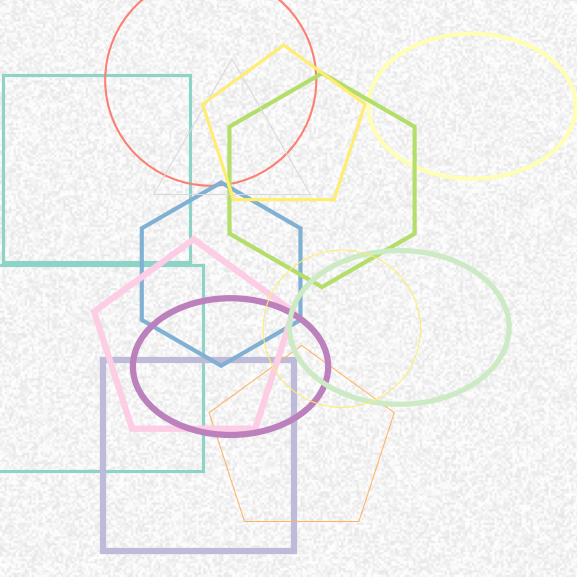[{"shape": "square", "thickness": 1.5, "radius": 0.89, "center": [0.174, 0.362]}, {"shape": "square", "thickness": 1.5, "radius": 0.81, "center": [0.167, 0.708]}, {"shape": "oval", "thickness": 2, "radius": 0.9, "center": [0.818, 0.815]}, {"shape": "square", "thickness": 3, "radius": 0.82, "center": [0.344, 0.211]}, {"shape": "circle", "thickness": 1, "radius": 0.91, "center": [0.365, 0.86]}, {"shape": "hexagon", "thickness": 2, "radius": 0.79, "center": [0.383, 0.524]}, {"shape": "pentagon", "thickness": 0.5, "radius": 0.84, "center": [0.522, 0.232]}, {"shape": "hexagon", "thickness": 2, "radius": 0.93, "center": [0.558, 0.687]}, {"shape": "pentagon", "thickness": 3, "radius": 0.91, "center": [0.335, 0.403]}, {"shape": "triangle", "thickness": 0.5, "radius": 0.78, "center": [0.402, 0.741]}, {"shape": "oval", "thickness": 3, "radius": 0.85, "center": [0.399, 0.364]}, {"shape": "oval", "thickness": 2.5, "radius": 0.95, "center": [0.691, 0.432]}, {"shape": "circle", "thickness": 0.5, "radius": 0.68, "center": [0.592, 0.43]}, {"shape": "pentagon", "thickness": 1.5, "radius": 0.74, "center": [0.491, 0.773]}]